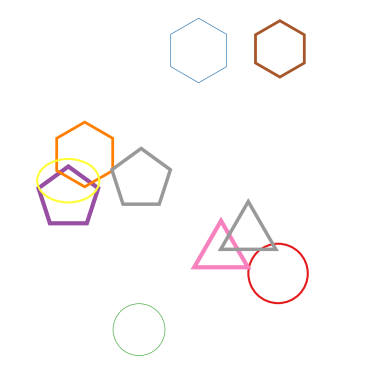[{"shape": "circle", "thickness": 1.5, "radius": 0.39, "center": [0.722, 0.29]}, {"shape": "hexagon", "thickness": 0.5, "radius": 0.42, "center": [0.516, 0.869]}, {"shape": "circle", "thickness": 0.5, "radius": 0.34, "center": [0.361, 0.144]}, {"shape": "pentagon", "thickness": 3, "radius": 0.41, "center": [0.178, 0.486]}, {"shape": "hexagon", "thickness": 2, "radius": 0.42, "center": [0.22, 0.599]}, {"shape": "oval", "thickness": 1.5, "radius": 0.4, "center": [0.177, 0.531]}, {"shape": "hexagon", "thickness": 2, "radius": 0.37, "center": [0.727, 0.873]}, {"shape": "triangle", "thickness": 3, "radius": 0.4, "center": [0.574, 0.346]}, {"shape": "pentagon", "thickness": 2.5, "radius": 0.4, "center": [0.367, 0.534]}, {"shape": "triangle", "thickness": 2.5, "radius": 0.41, "center": [0.645, 0.394]}]